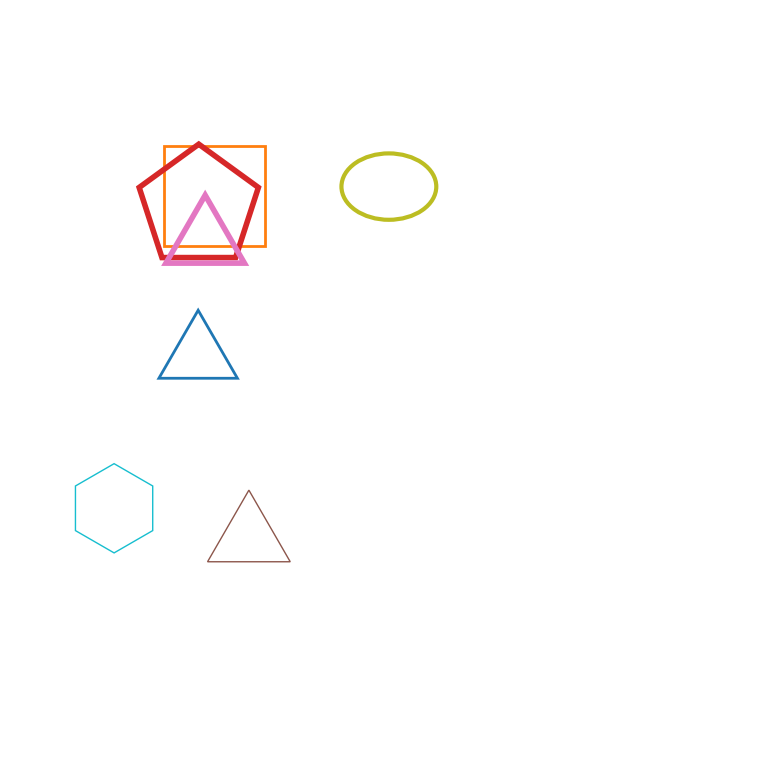[{"shape": "triangle", "thickness": 1, "radius": 0.29, "center": [0.257, 0.538]}, {"shape": "square", "thickness": 1, "radius": 0.33, "center": [0.279, 0.746]}, {"shape": "pentagon", "thickness": 2, "radius": 0.41, "center": [0.258, 0.731]}, {"shape": "triangle", "thickness": 0.5, "radius": 0.31, "center": [0.323, 0.301]}, {"shape": "triangle", "thickness": 2, "radius": 0.29, "center": [0.266, 0.688]}, {"shape": "oval", "thickness": 1.5, "radius": 0.31, "center": [0.505, 0.758]}, {"shape": "hexagon", "thickness": 0.5, "radius": 0.29, "center": [0.148, 0.34]}]